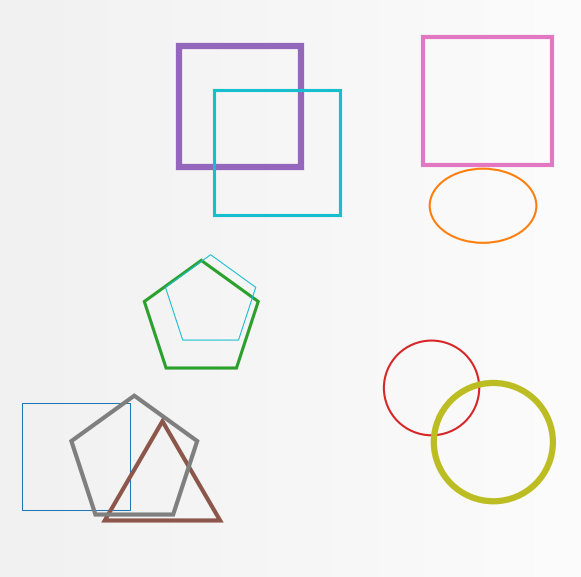[{"shape": "square", "thickness": 0.5, "radius": 0.46, "center": [0.131, 0.208]}, {"shape": "oval", "thickness": 1, "radius": 0.46, "center": [0.831, 0.643]}, {"shape": "pentagon", "thickness": 1.5, "radius": 0.52, "center": [0.346, 0.445]}, {"shape": "circle", "thickness": 1, "radius": 0.41, "center": [0.742, 0.327]}, {"shape": "square", "thickness": 3, "radius": 0.53, "center": [0.413, 0.815]}, {"shape": "triangle", "thickness": 2, "radius": 0.57, "center": [0.279, 0.155]}, {"shape": "square", "thickness": 2, "radius": 0.55, "center": [0.838, 0.824]}, {"shape": "pentagon", "thickness": 2, "radius": 0.57, "center": [0.231, 0.2]}, {"shape": "circle", "thickness": 3, "radius": 0.51, "center": [0.849, 0.234]}, {"shape": "square", "thickness": 1.5, "radius": 0.54, "center": [0.476, 0.735]}, {"shape": "pentagon", "thickness": 0.5, "radius": 0.41, "center": [0.362, 0.476]}]